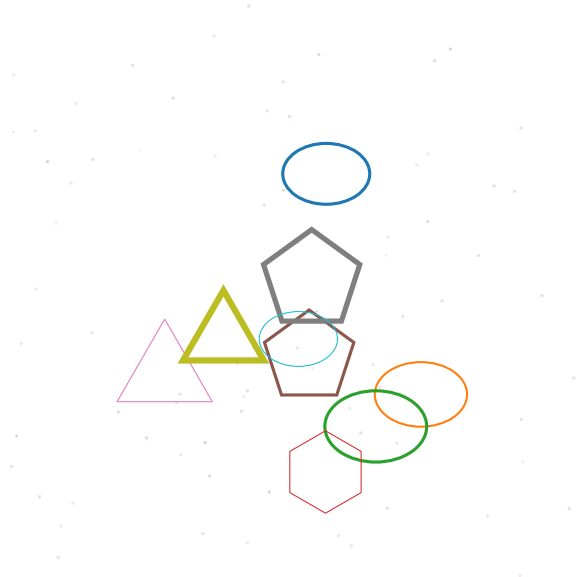[{"shape": "oval", "thickness": 1.5, "radius": 0.38, "center": [0.565, 0.698]}, {"shape": "oval", "thickness": 1, "radius": 0.4, "center": [0.729, 0.316]}, {"shape": "oval", "thickness": 1.5, "radius": 0.44, "center": [0.651, 0.261]}, {"shape": "hexagon", "thickness": 0.5, "radius": 0.36, "center": [0.564, 0.182]}, {"shape": "pentagon", "thickness": 1.5, "radius": 0.41, "center": [0.535, 0.381]}, {"shape": "triangle", "thickness": 0.5, "radius": 0.48, "center": [0.285, 0.351]}, {"shape": "pentagon", "thickness": 2.5, "radius": 0.44, "center": [0.54, 0.514]}, {"shape": "triangle", "thickness": 3, "radius": 0.4, "center": [0.387, 0.415]}, {"shape": "oval", "thickness": 0.5, "radius": 0.34, "center": [0.517, 0.412]}]